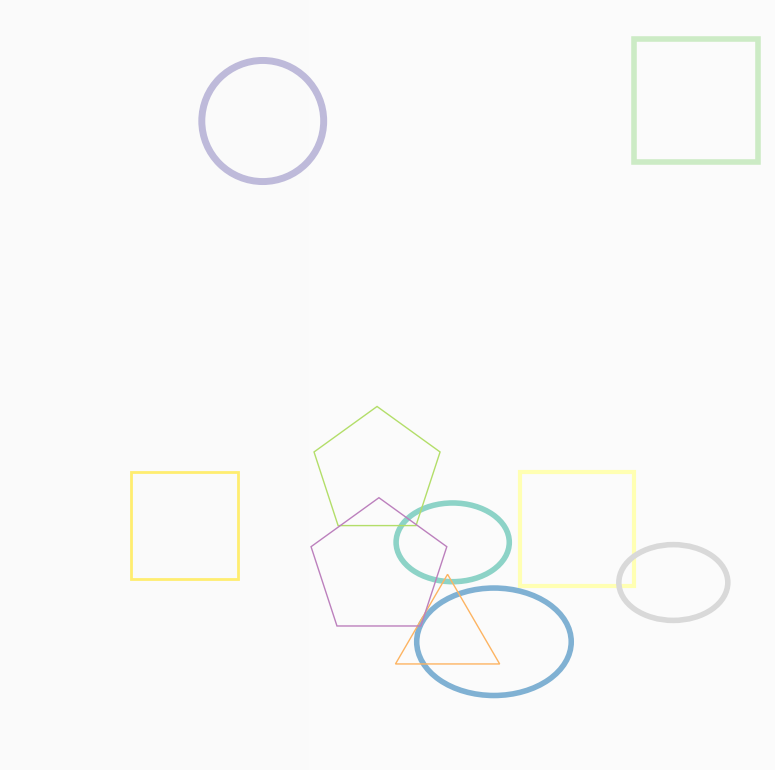[{"shape": "oval", "thickness": 2, "radius": 0.37, "center": [0.584, 0.296]}, {"shape": "square", "thickness": 1.5, "radius": 0.37, "center": [0.744, 0.313]}, {"shape": "circle", "thickness": 2.5, "radius": 0.39, "center": [0.339, 0.843]}, {"shape": "oval", "thickness": 2, "radius": 0.5, "center": [0.637, 0.167]}, {"shape": "triangle", "thickness": 0.5, "radius": 0.39, "center": [0.578, 0.177]}, {"shape": "pentagon", "thickness": 0.5, "radius": 0.43, "center": [0.487, 0.387]}, {"shape": "oval", "thickness": 2, "radius": 0.35, "center": [0.869, 0.243]}, {"shape": "pentagon", "thickness": 0.5, "radius": 0.46, "center": [0.489, 0.262]}, {"shape": "square", "thickness": 2, "radius": 0.4, "center": [0.898, 0.87]}, {"shape": "square", "thickness": 1, "radius": 0.35, "center": [0.238, 0.317]}]